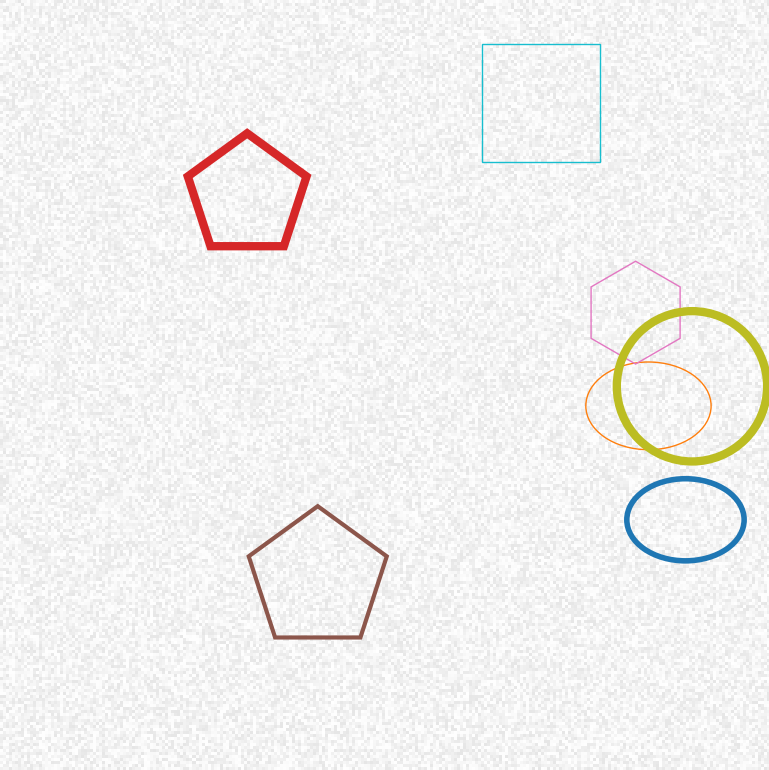[{"shape": "oval", "thickness": 2, "radius": 0.38, "center": [0.89, 0.325]}, {"shape": "oval", "thickness": 0.5, "radius": 0.41, "center": [0.842, 0.473]}, {"shape": "pentagon", "thickness": 3, "radius": 0.41, "center": [0.321, 0.746]}, {"shape": "pentagon", "thickness": 1.5, "radius": 0.47, "center": [0.413, 0.248]}, {"shape": "hexagon", "thickness": 0.5, "radius": 0.33, "center": [0.825, 0.594]}, {"shape": "circle", "thickness": 3, "radius": 0.49, "center": [0.899, 0.498]}, {"shape": "square", "thickness": 0.5, "radius": 0.38, "center": [0.703, 0.867]}]